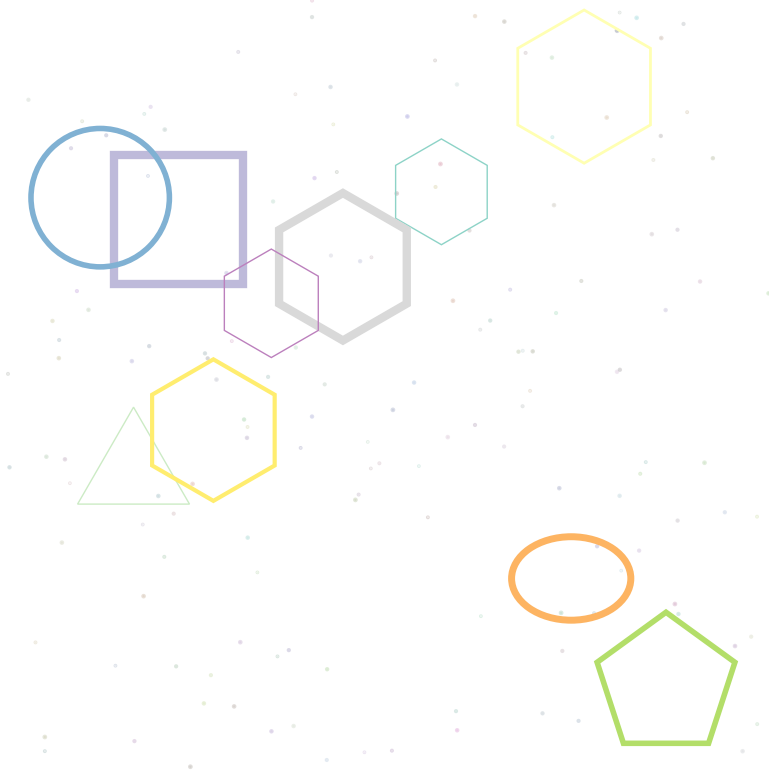[{"shape": "hexagon", "thickness": 0.5, "radius": 0.34, "center": [0.573, 0.751]}, {"shape": "hexagon", "thickness": 1, "radius": 0.5, "center": [0.759, 0.888]}, {"shape": "square", "thickness": 3, "radius": 0.42, "center": [0.231, 0.715]}, {"shape": "circle", "thickness": 2, "radius": 0.45, "center": [0.13, 0.743]}, {"shape": "oval", "thickness": 2.5, "radius": 0.39, "center": [0.742, 0.249]}, {"shape": "pentagon", "thickness": 2, "radius": 0.47, "center": [0.865, 0.111]}, {"shape": "hexagon", "thickness": 3, "radius": 0.48, "center": [0.445, 0.654]}, {"shape": "hexagon", "thickness": 0.5, "radius": 0.35, "center": [0.352, 0.606]}, {"shape": "triangle", "thickness": 0.5, "radius": 0.42, "center": [0.173, 0.387]}, {"shape": "hexagon", "thickness": 1.5, "radius": 0.46, "center": [0.277, 0.441]}]